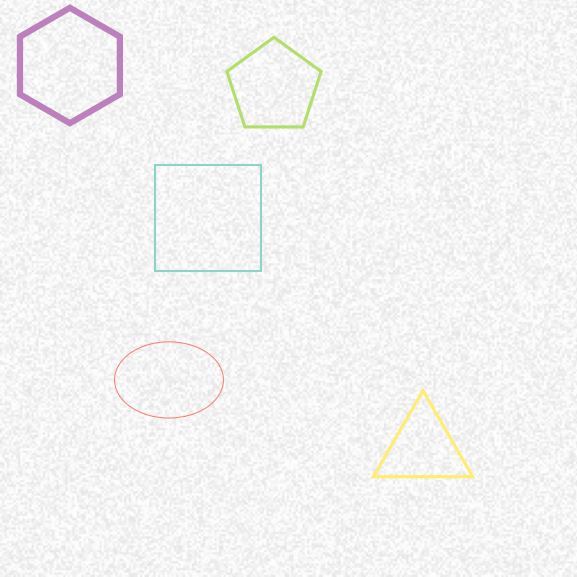[{"shape": "square", "thickness": 1, "radius": 0.46, "center": [0.361, 0.621]}, {"shape": "oval", "thickness": 0.5, "radius": 0.47, "center": [0.293, 0.341]}, {"shape": "pentagon", "thickness": 1.5, "radius": 0.43, "center": [0.474, 0.849]}, {"shape": "hexagon", "thickness": 3, "radius": 0.5, "center": [0.121, 0.886]}, {"shape": "triangle", "thickness": 1.5, "radius": 0.5, "center": [0.733, 0.223]}]